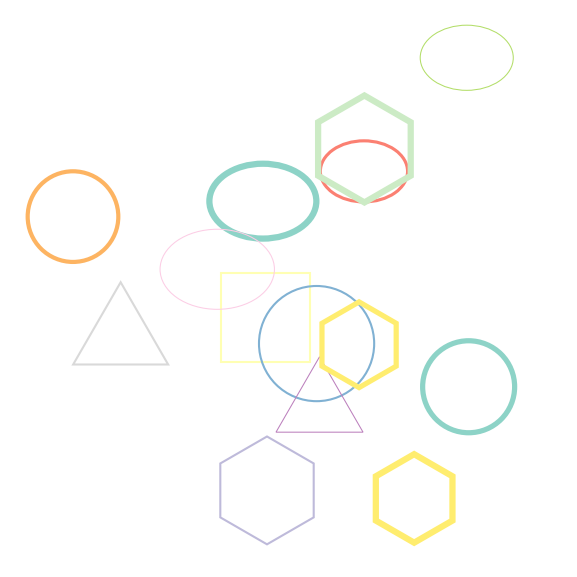[{"shape": "circle", "thickness": 2.5, "radius": 0.4, "center": [0.811, 0.329]}, {"shape": "oval", "thickness": 3, "radius": 0.46, "center": [0.455, 0.651]}, {"shape": "square", "thickness": 1, "radius": 0.39, "center": [0.46, 0.449]}, {"shape": "hexagon", "thickness": 1, "radius": 0.47, "center": [0.462, 0.15]}, {"shape": "oval", "thickness": 1.5, "radius": 0.38, "center": [0.63, 0.702]}, {"shape": "circle", "thickness": 1, "radius": 0.5, "center": [0.548, 0.404]}, {"shape": "circle", "thickness": 2, "radius": 0.39, "center": [0.126, 0.624]}, {"shape": "oval", "thickness": 0.5, "radius": 0.4, "center": [0.808, 0.899]}, {"shape": "oval", "thickness": 0.5, "radius": 0.5, "center": [0.376, 0.533]}, {"shape": "triangle", "thickness": 1, "radius": 0.47, "center": [0.209, 0.415]}, {"shape": "triangle", "thickness": 0.5, "radius": 0.44, "center": [0.553, 0.294]}, {"shape": "hexagon", "thickness": 3, "radius": 0.46, "center": [0.631, 0.741]}, {"shape": "hexagon", "thickness": 2.5, "radius": 0.37, "center": [0.622, 0.402]}, {"shape": "hexagon", "thickness": 3, "radius": 0.38, "center": [0.717, 0.136]}]